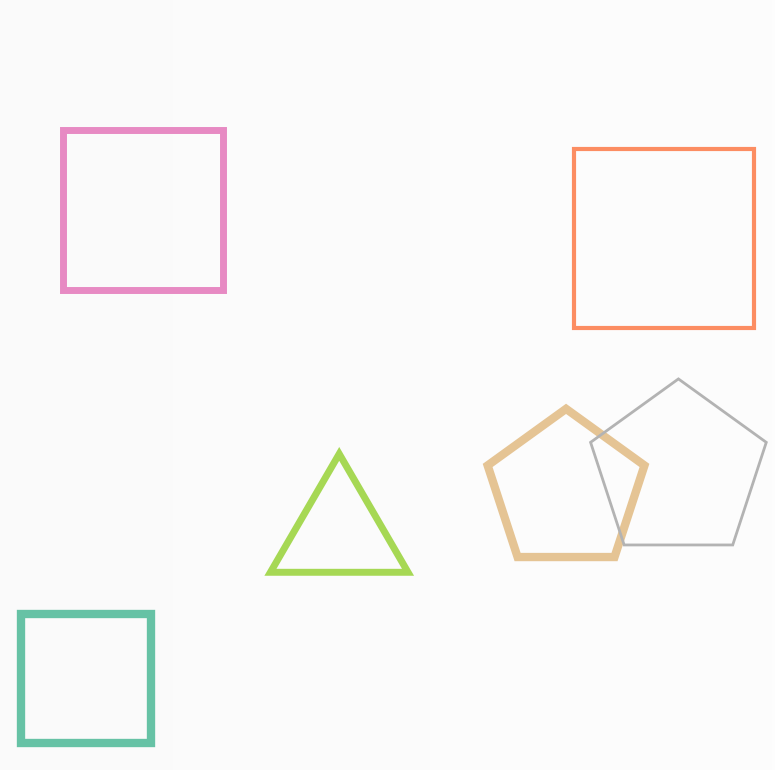[{"shape": "square", "thickness": 3, "radius": 0.42, "center": [0.111, 0.118]}, {"shape": "square", "thickness": 1.5, "radius": 0.58, "center": [0.857, 0.691]}, {"shape": "square", "thickness": 2.5, "radius": 0.52, "center": [0.184, 0.727]}, {"shape": "triangle", "thickness": 2.5, "radius": 0.51, "center": [0.438, 0.308]}, {"shape": "pentagon", "thickness": 3, "radius": 0.53, "center": [0.73, 0.363]}, {"shape": "pentagon", "thickness": 1, "radius": 0.6, "center": [0.875, 0.389]}]